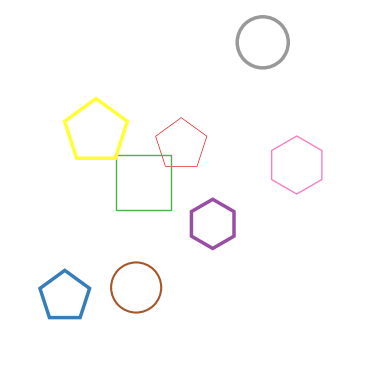[{"shape": "pentagon", "thickness": 0.5, "radius": 0.35, "center": [0.471, 0.624]}, {"shape": "pentagon", "thickness": 2.5, "radius": 0.34, "center": [0.168, 0.23]}, {"shape": "square", "thickness": 1, "radius": 0.36, "center": [0.373, 0.527]}, {"shape": "hexagon", "thickness": 2.5, "radius": 0.32, "center": [0.552, 0.418]}, {"shape": "pentagon", "thickness": 2.5, "radius": 0.43, "center": [0.249, 0.658]}, {"shape": "circle", "thickness": 1.5, "radius": 0.33, "center": [0.354, 0.253]}, {"shape": "hexagon", "thickness": 1, "radius": 0.38, "center": [0.771, 0.571]}, {"shape": "circle", "thickness": 2.5, "radius": 0.33, "center": [0.682, 0.89]}]